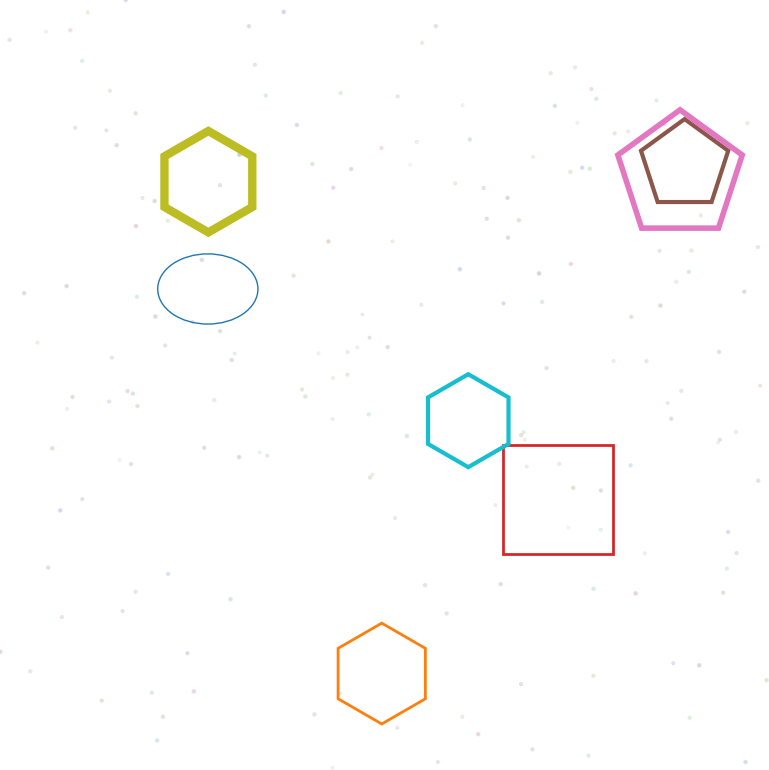[{"shape": "oval", "thickness": 0.5, "radius": 0.33, "center": [0.27, 0.625]}, {"shape": "hexagon", "thickness": 1, "radius": 0.33, "center": [0.496, 0.125]}, {"shape": "square", "thickness": 1, "radius": 0.36, "center": [0.724, 0.351]}, {"shape": "pentagon", "thickness": 1.5, "radius": 0.3, "center": [0.889, 0.786]}, {"shape": "pentagon", "thickness": 2, "radius": 0.42, "center": [0.883, 0.772]}, {"shape": "hexagon", "thickness": 3, "radius": 0.33, "center": [0.271, 0.764]}, {"shape": "hexagon", "thickness": 1.5, "radius": 0.3, "center": [0.608, 0.454]}]